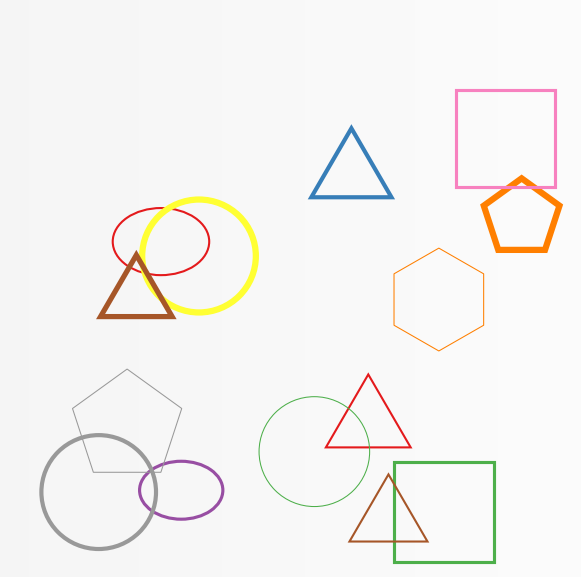[{"shape": "triangle", "thickness": 1, "radius": 0.42, "center": [0.634, 0.267]}, {"shape": "oval", "thickness": 1, "radius": 0.42, "center": [0.277, 0.581]}, {"shape": "triangle", "thickness": 2, "radius": 0.4, "center": [0.605, 0.697]}, {"shape": "circle", "thickness": 0.5, "radius": 0.48, "center": [0.541, 0.217]}, {"shape": "square", "thickness": 1.5, "radius": 0.43, "center": [0.764, 0.112]}, {"shape": "oval", "thickness": 1.5, "radius": 0.36, "center": [0.312, 0.15]}, {"shape": "hexagon", "thickness": 0.5, "radius": 0.45, "center": [0.755, 0.48]}, {"shape": "pentagon", "thickness": 3, "radius": 0.34, "center": [0.897, 0.622]}, {"shape": "circle", "thickness": 3, "radius": 0.49, "center": [0.342, 0.556]}, {"shape": "triangle", "thickness": 1, "radius": 0.39, "center": [0.668, 0.1]}, {"shape": "triangle", "thickness": 2.5, "radius": 0.36, "center": [0.235, 0.486]}, {"shape": "square", "thickness": 1.5, "radius": 0.42, "center": [0.87, 0.759]}, {"shape": "pentagon", "thickness": 0.5, "radius": 0.49, "center": [0.219, 0.261]}, {"shape": "circle", "thickness": 2, "radius": 0.49, "center": [0.17, 0.147]}]